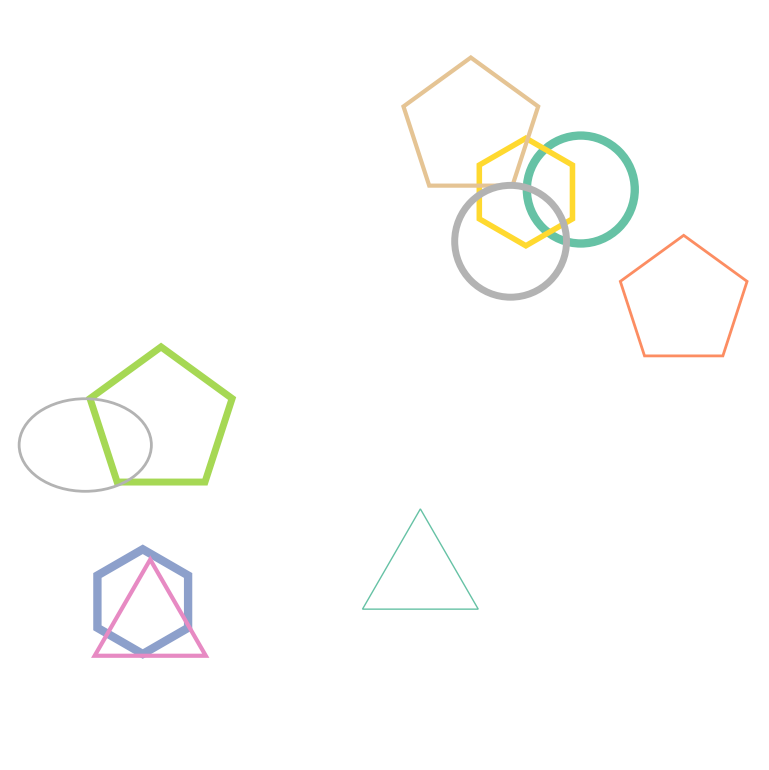[{"shape": "triangle", "thickness": 0.5, "radius": 0.43, "center": [0.546, 0.252]}, {"shape": "circle", "thickness": 3, "radius": 0.35, "center": [0.754, 0.754]}, {"shape": "pentagon", "thickness": 1, "radius": 0.43, "center": [0.888, 0.608]}, {"shape": "hexagon", "thickness": 3, "radius": 0.34, "center": [0.185, 0.219]}, {"shape": "triangle", "thickness": 1.5, "radius": 0.42, "center": [0.195, 0.19]}, {"shape": "pentagon", "thickness": 2.5, "radius": 0.49, "center": [0.209, 0.452]}, {"shape": "hexagon", "thickness": 2, "radius": 0.35, "center": [0.683, 0.751]}, {"shape": "pentagon", "thickness": 1.5, "radius": 0.46, "center": [0.611, 0.833]}, {"shape": "oval", "thickness": 1, "radius": 0.43, "center": [0.111, 0.422]}, {"shape": "circle", "thickness": 2.5, "radius": 0.36, "center": [0.663, 0.687]}]